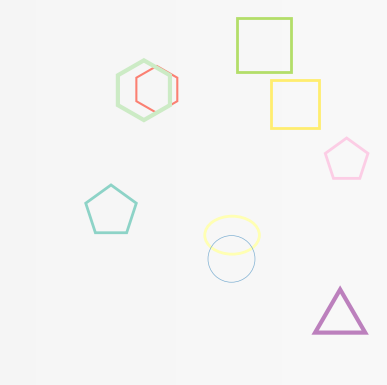[{"shape": "pentagon", "thickness": 2, "radius": 0.34, "center": [0.287, 0.451]}, {"shape": "oval", "thickness": 2, "radius": 0.35, "center": [0.599, 0.389]}, {"shape": "hexagon", "thickness": 1.5, "radius": 0.3, "center": [0.405, 0.768]}, {"shape": "circle", "thickness": 0.5, "radius": 0.3, "center": [0.597, 0.327]}, {"shape": "square", "thickness": 2, "radius": 0.35, "center": [0.681, 0.884]}, {"shape": "pentagon", "thickness": 2, "radius": 0.29, "center": [0.895, 0.584]}, {"shape": "triangle", "thickness": 3, "radius": 0.37, "center": [0.878, 0.173]}, {"shape": "hexagon", "thickness": 3, "radius": 0.39, "center": [0.371, 0.766]}, {"shape": "square", "thickness": 2, "radius": 0.32, "center": [0.761, 0.73]}]